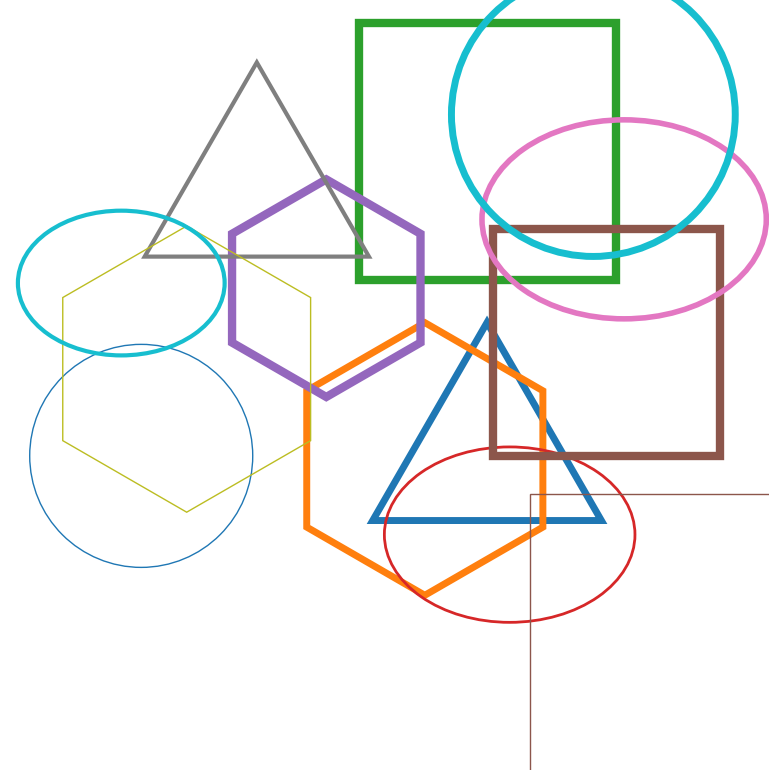[{"shape": "circle", "thickness": 0.5, "radius": 0.72, "center": [0.183, 0.408]}, {"shape": "triangle", "thickness": 2.5, "radius": 0.86, "center": [0.633, 0.41]}, {"shape": "hexagon", "thickness": 2.5, "radius": 0.89, "center": [0.552, 0.404]}, {"shape": "square", "thickness": 3, "radius": 0.83, "center": [0.633, 0.803]}, {"shape": "oval", "thickness": 1, "radius": 0.81, "center": [0.662, 0.306]}, {"shape": "hexagon", "thickness": 3, "radius": 0.71, "center": [0.424, 0.626]}, {"shape": "square", "thickness": 3, "radius": 0.74, "center": [0.787, 0.555]}, {"shape": "square", "thickness": 0.5, "radius": 0.95, "center": [0.878, 0.168]}, {"shape": "oval", "thickness": 2, "radius": 0.92, "center": [0.811, 0.715]}, {"shape": "triangle", "thickness": 1.5, "radius": 0.84, "center": [0.334, 0.751]}, {"shape": "hexagon", "thickness": 0.5, "radius": 0.93, "center": [0.242, 0.521]}, {"shape": "circle", "thickness": 2.5, "radius": 0.92, "center": [0.771, 0.851]}, {"shape": "oval", "thickness": 1.5, "radius": 0.67, "center": [0.157, 0.632]}]